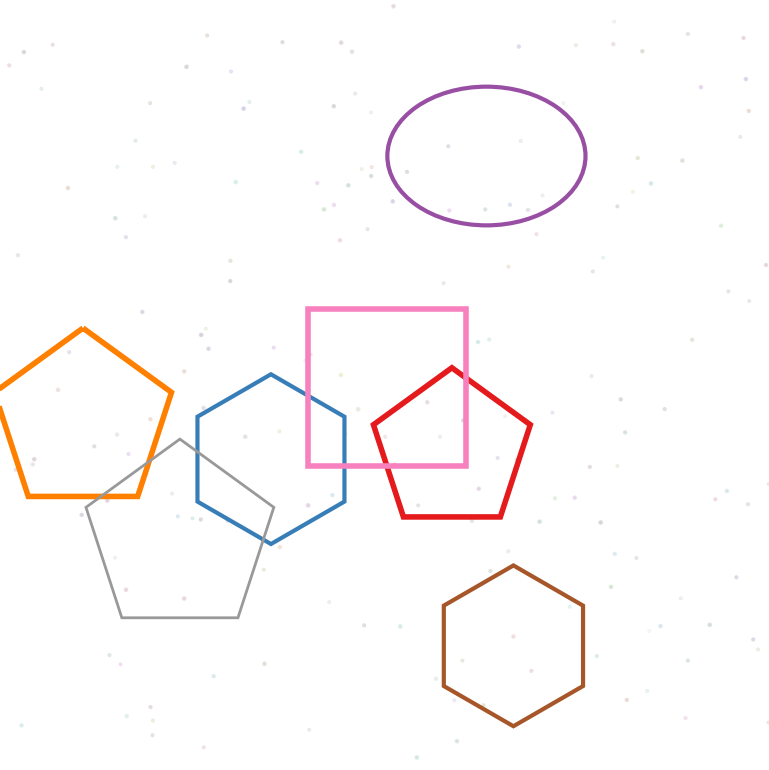[{"shape": "pentagon", "thickness": 2, "radius": 0.54, "center": [0.587, 0.415]}, {"shape": "hexagon", "thickness": 1.5, "radius": 0.55, "center": [0.352, 0.404]}, {"shape": "oval", "thickness": 1.5, "radius": 0.64, "center": [0.632, 0.797]}, {"shape": "pentagon", "thickness": 2, "radius": 0.6, "center": [0.108, 0.453]}, {"shape": "hexagon", "thickness": 1.5, "radius": 0.52, "center": [0.667, 0.161]}, {"shape": "square", "thickness": 2, "radius": 0.51, "center": [0.502, 0.497]}, {"shape": "pentagon", "thickness": 1, "radius": 0.64, "center": [0.234, 0.301]}]